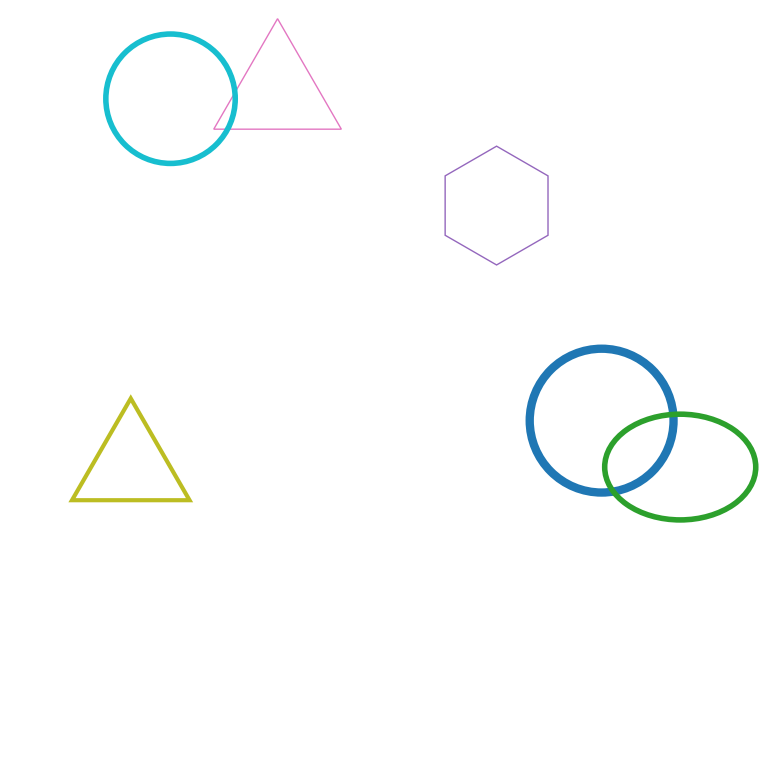[{"shape": "circle", "thickness": 3, "radius": 0.47, "center": [0.781, 0.454]}, {"shape": "oval", "thickness": 2, "radius": 0.49, "center": [0.883, 0.393]}, {"shape": "hexagon", "thickness": 0.5, "radius": 0.39, "center": [0.645, 0.733]}, {"shape": "triangle", "thickness": 0.5, "radius": 0.48, "center": [0.36, 0.88]}, {"shape": "triangle", "thickness": 1.5, "radius": 0.44, "center": [0.17, 0.394]}, {"shape": "circle", "thickness": 2, "radius": 0.42, "center": [0.221, 0.872]}]